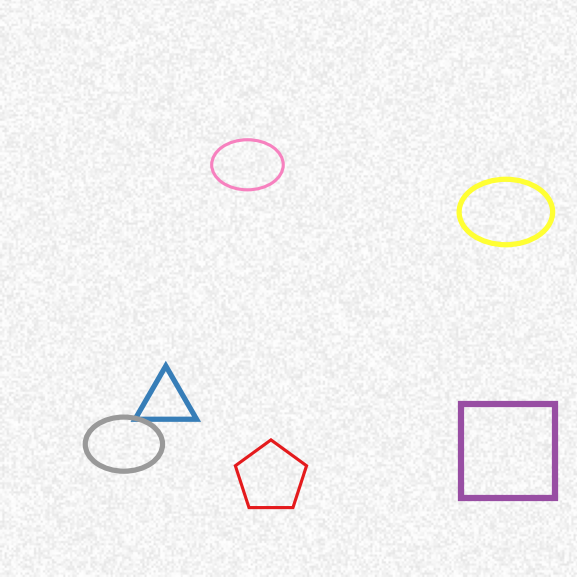[{"shape": "pentagon", "thickness": 1.5, "radius": 0.32, "center": [0.469, 0.173]}, {"shape": "triangle", "thickness": 2.5, "radius": 0.31, "center": [0.287, 0.304]}, {"shape": "square", "thickness": 3, "radius": 0.41, "center": [0.879, 0.218]}, {"shape": "oval", "thickness": 2.5, "radius": 0.4, "center": [0.876, 0.632]}, {"shape": "oval", "thickness": 1.5, "radius": 0.31, "center": [0.429, 0.714]}, {"shape": "oval", "thickness": 2.5, "radius": 0.33, "center": [0.215, 0.23]}]